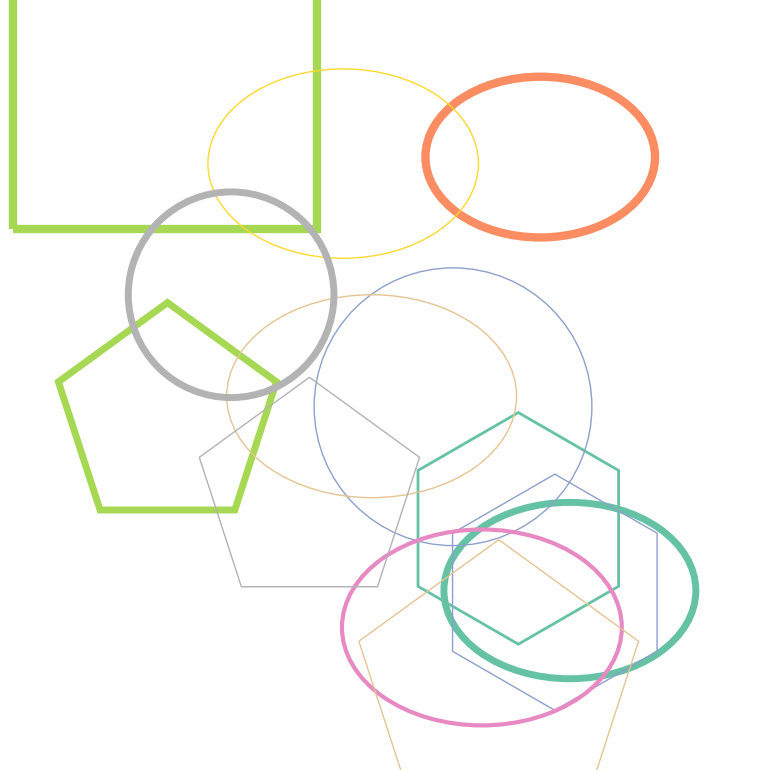[{"shape": "hexagon", "thickness": 1, "radius": 0.75, "center": [0.673, 0.314]}, {"shape": "oval", "thickness": 2.5, "radius": 0.82, "center": [0.74, 0.233]}, {"shape": "oval", "thickness": 3, "radius": 0.75, "center": [0.702, 0.796]}, {"shape": "circle", "thickness": 0.5, "radius": 0.9, "center": [0.588, 0.472]}, {"shape": "hexagon", "thickness": 0.5, "radius": 0.77, "center": [0.721, 0.231]}, {"shape": "oval", "thickness": 1.5, "radius": 0.91, "center": [0.626, 0.185]}, {"shape": "square", "thickness": 3, "radius": 0.99, "center": [0.214, 0.899]}, {"shape": "pentagon", "thickness": 2.5, "radius": 0.74, "center": [0.217, 0.458]}, {"shape": "oval", "thickness": 0.5, "radius": 0.88, "center": [0.446, 0.788]}, {"shape": "oval", "thickness": 0.5, "radius": 0.94, "center": [0.483, 0.485]}, {"shape": "pentagon", "thickness": 0.5, "radius": 0.95, "center": [0.648, 0.108]}, {"shape": "pentagon", "thickness": 0.5, "radius": 0.75, "center": [0.402, 0.36]}, {"shape": "circle", "thickness": 2.5, "radius": 0.67, "center": [0.3, 0.617]}]